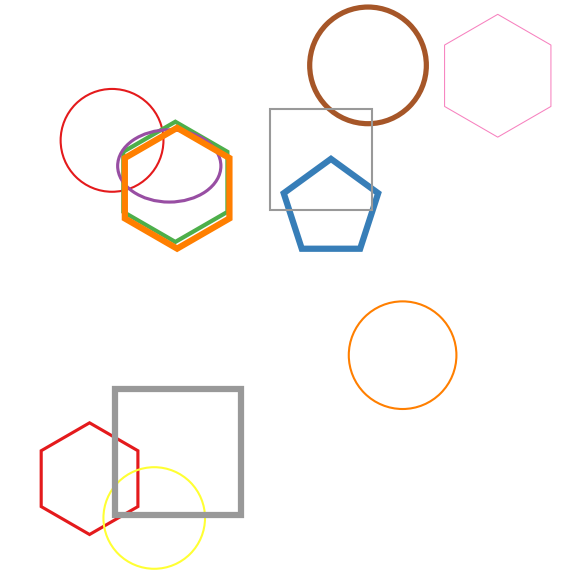[{"shape": "hexagon", "thickness": 1.5, "radius": 0.48, "center": [0.155, 0.17]}, {"shape": "circle", "thickness": 1, "radius": 0.45, "center": [0.194, 0.756]}, {"shape": "pentagon", "thickness": 3, "radius": 0.43, "center": [0.573, 0.638]}, {"shape": "hexagon", "thickness": 2, "radius": 0.52, "center": [0.304, 0.684]}, {"shape": "oval", "thickness": 1.5, "radius": 0.45, "center": [0.293, 0.712]}, {"shape": "hexagon", "thickness": 3, "radius": 0.52, "center": [0.307, 0.673]}, {"shape": "circle", "thickness": 1, "radius": 0.47, "center": [0.697, 0.384]}, {"shape": "circle", "thickness": 1, "radius": 0.44, "center": [0.267, 0.102]}, {"shape": "circle", "thickness": 2.5, "radius": 0.5, "center": [0.637, 0.886]}, {"shape": "hexagon", "thickness": 0.5, "radius": 0.53, "center": [0.862, 0.868]}, {"shape": "square", "thickness": 1, "radius": 0.44, "center": [0.556, 0.723]}, {"shape": "square", "thickness": 3, "radius": 0.55, "center": [0.308, 0.216]}]